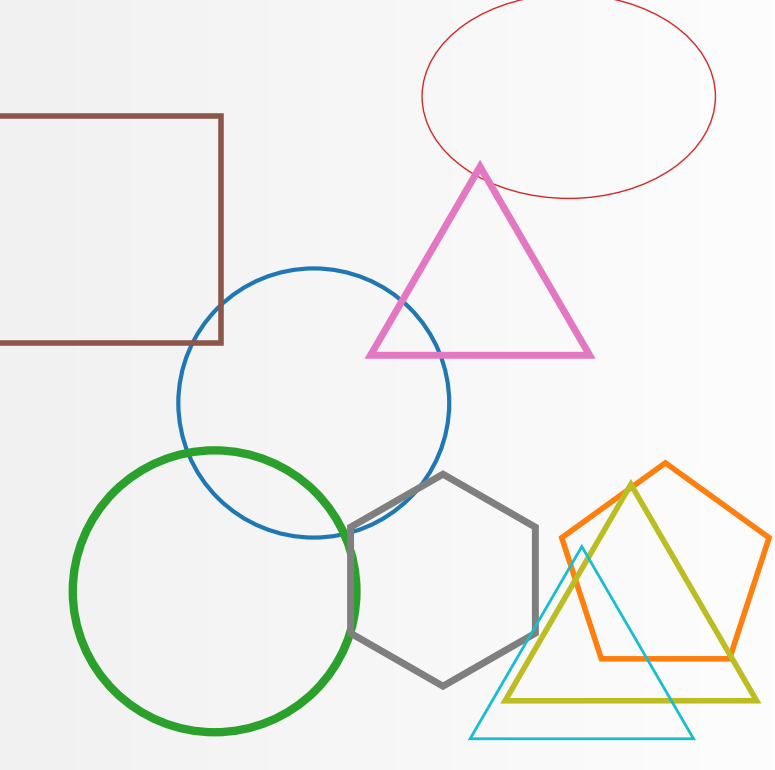[{"shape": "circle", "thickness": 1.5, "radius": 0.87, "center": [0.405, 0.477]}, {"shape": "pentagon", "thickness": 2, "radius": 0.7, "center": [0.859, 0.258]}, {"shape": "circle", "thickness": 3, "radius": 0.92, "center": [0.277, 0.232]}, {"shape": "oval", "thickness": 0.5, "radius": 0.95, "center": [0.734, 0.875]}, {"shape": "square", "thickness": 2, "radius": 0.74, "center": [0.138, 0.702]}, {"shape": "triangle", "thickness": 2.5, "radius": 0.82, "center": [0.619, 0.62]}, {"shape": "hexagon", "thickness": 2.5, "radius": 0.69, "center": [0.572, 0.247]}, {"shape": "triangle", "thickness": 2, "radius": 0.94, "center": [0.814, 0.184]}, {"shape": "triangle", "thickness": 1, "radius": 0.83, "center": [0.751, 0.124]}]